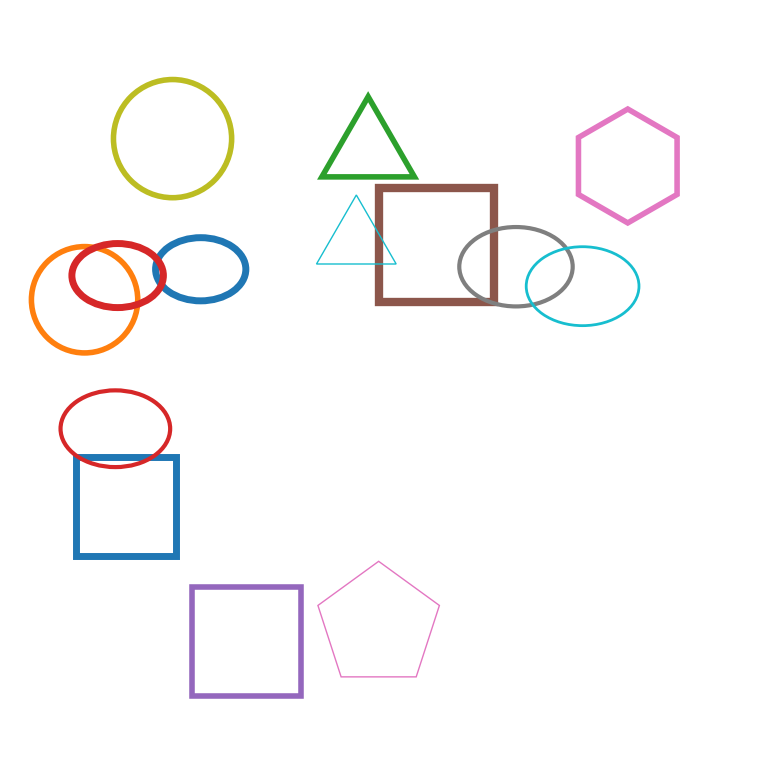[{"shape": "oval", "thickness": 2.5, "radius": 0.29, "center": [0.261, 0.65]}, {"shape": "square", "thickness": 2.5, "radius": 0.32, "center": [0.164, 0.342]}, {"shape": "circle", "thickness": 2, "radius": 0.35, "center": [0.11, 0.611]}, {"shape": "triangle", "thickness": 2, "radius": 0.35, "center": [0.478, 0.805]}, {"shape": "oval", "thickness": 1.5, "radius": 0.36, "center": [0.15, 0.443]}, {"shape": "oval", "thickness": 2.5, "radius": 0.3, "center": [0.153, 0.642]}, {"shape": "square", "thickness": 2, "radius": 0.35, "center": [0.32, 0.167]}, {"shape": "square", "thickness": 3, "radius": 0.37, "center": [0.567, 0.682]}, {"shape": "pentagon", "thickness": 0.5, "radius": 0.41, "center": [0.492, 0.188]}, {"shape": "hexagon", "thickness": 2, "radius": 0.37, "center": [0.815, 0.784]}, {"shape": "oval", "thickness": 1.5, "radius": 0.37, "center": [0.67, 0.654]}, {"shape": "circle", "thickness": 2, "radius": 0.38, "center": [0.224, 0.82]}, {"shape": "triangle", "thickness": 0.5, "radius": 0.3, "center": [0.463, 0.687]}, {"shape": "oval", "thickness": 1, "radius": 0.37, "center": [0.757, 0.628]}]